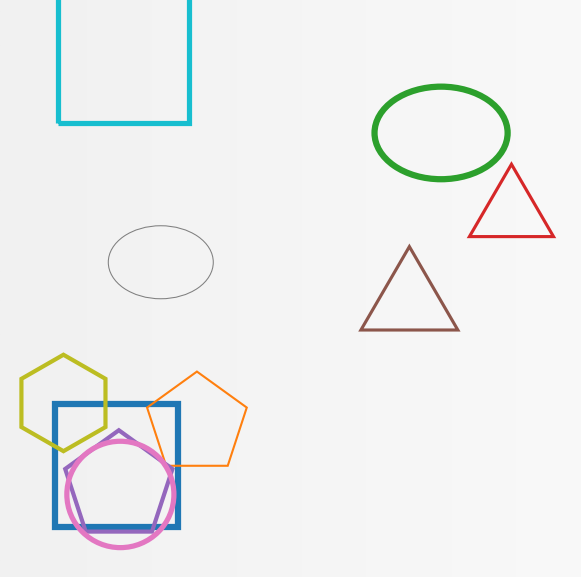[{"shape": "square", "thickness": 3, "radius": 0.53, "center": [0.201, 0.193]}, {"shape": "pentagon", "thickness": 1, "radius": 0.45, "center": [0.339, 0.266]}, {"shape": "oval", "thickness": 3, "radius": 0.57, "center": [0.759, 0.769]}, {"shape": "triangle", "thickness": 1.5, "radius": 0.42, "center": [0.88, 0.631]}, {"shape": "pentagon", "thickness": 2, "radius": 0.49, "center": [0.204, 0.157]}, {"shape": "triangle", "thickness": 1.5, "radius": 0.48, "center": [0.704, 0.476]}, {"shape": "circle", "thickness": 2.5, "radius": 0.46, "center": [0.207, 0.143]}, {"shape": "oval", "thickness": 0.5, "radius": 0.45, "center": [0.277, 0.545]}, {"shape": "hexagon", "thickness": 2, "radius": 0.42, "center": [0.109, 0.301]}, {"shape": "square", "thickness": 2.5, "radius": 0.56, "center": [0.212, 0.898]}]